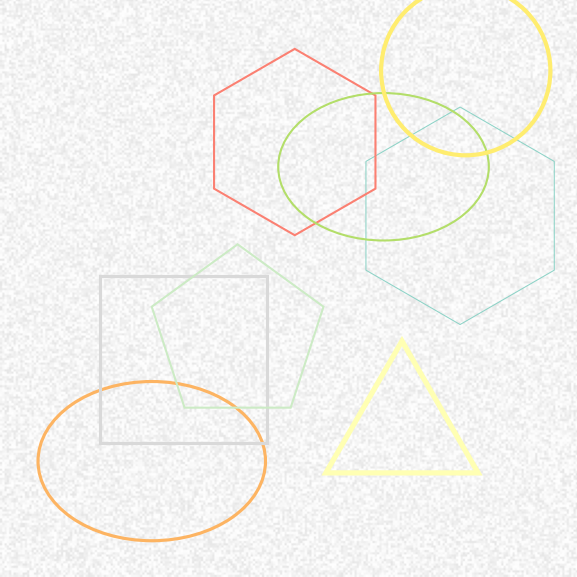[{"shape": "hexagon", "thickness": 0.5, "radius": 0.94, "center": [0.797, 0.625]}, {"shape": "triangle", "thickness": 2.5, "radius": 0.76, "center": [0.696, 0.256]}, {"shape": "hexagon", "thickness": 1, "radius": 0.81, "center": [0.51, 0.753]}, {"shape": "oval", "thickness": 1.5, "radius": 0.98, "center": [0.263, 0.201]}, {"shape": "oval", "thickness": 1, "radius": 0.91, "center": [0.664, 0.71]}, {"shape": "square", "thickness": 1.5, "radius": 0.72, "center": [0.318, 0.377]}, {"shape": "pentagon", "thickness": 1, "radius": 0.78, "center": [0.411, 0.42]}, {"shape": "circle", "thickness": 2, "radius": 0.73, "center": [0.806, 0.877]}]